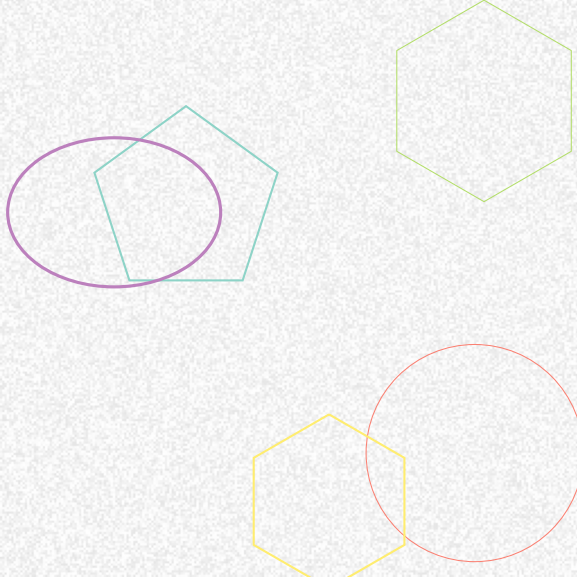[{"shape": "pentagon", "thickness": 1, "radius": 0.83, "center": [0.322, 0.649]}, {"shape": "circle", "thickness": 0.5, "radius": 0.94, "center": [0.822, 0.215]}, {"shape": "hexagon", "thickness": 0.5, "radius": 0.87, "center": [0.838, 0.824]}, {"shape": "oval", "thickness": 1.5, "radius": 0.92, "center": [0.198, 0.631]}, {"shape": "hexagon", "thickness": 1, "radius": 0.75, "center": [0.57, 0.131]}]